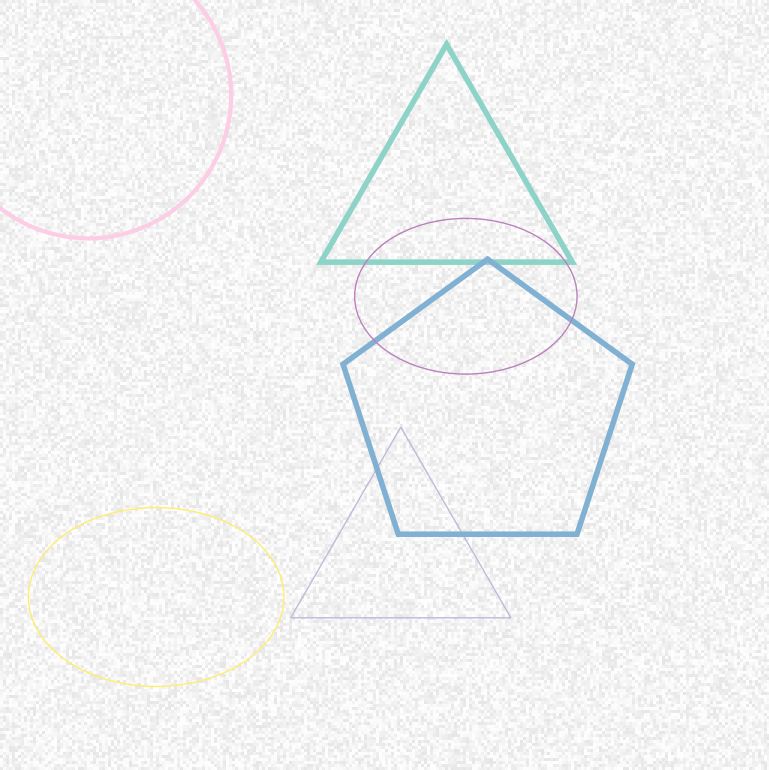[{"shape": "triangle", "thickness": 2, "radius": 0.94, "center": [0.58, 0.754]}, {"shape": "triangle", "thickness": 0.5, "radius": 0.83, "center": [0.52, 0.28]}, {"shape": "pentagon", "thickness": 2, "radius": 0.99, "center": [0.633, 0.466]}, {"shape": "circle", "thickness": 1.5, "radius": 0.93, "center": [0.114, 0.876]}, {"shape": "oval", "thickness": 0.5, "radius": 0.72, "center": [0.605, 0.615]}, {"shape": "oval", "thickness": 0.5, "radius": 0.83, "center": [0.203, 0.225]}]